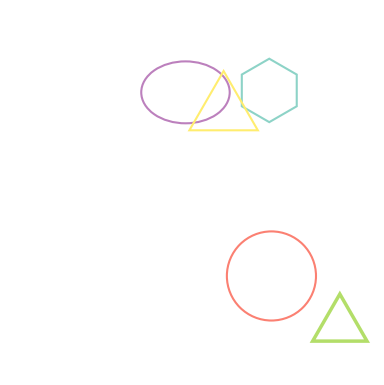[{"shape": "hexagon", "thickness": 1.5, "radius": 0.41, "center": [0.699, 0.765]}, {"shape": "circle", "thickness": 1.5, "radius": 0.58, "center": [0.705, 0.283]}, {"shape": "triangle", "thickness": 2.5, "radius": 0.41, "center": [0.883, 0.155]}, {"shape": "oval", "thickness": 1.5, "radius": 0.57, "center": [0.482, 0.76]}, {"shape": "triangle", "thickness": 1.5, "radius": 0.51, "center": [0.581, 0.713]}]